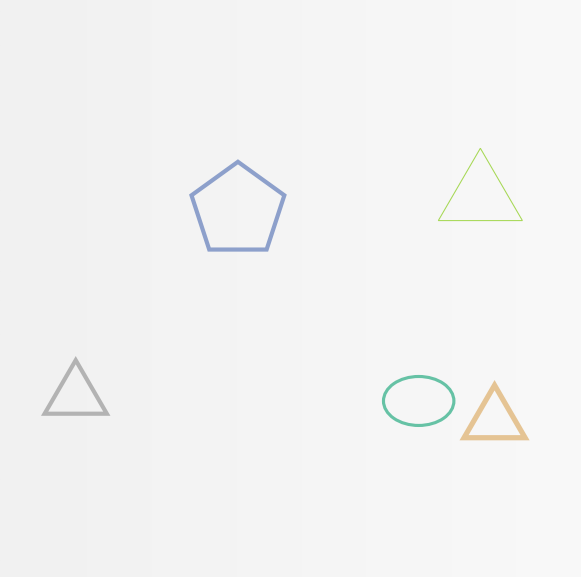[{"shape": "oval", "thickness": 1.5, "radius": 0.3, "center": [0.72, 0.305]}, {"shape": "pentagon", "thickness": 2, "radius": 0.42, "center": [0.409, 0.635]}, {"shape": "triangle", "thickness": 0.5, "radius": 0.42, "center": [0.826, 0.659]}, {"shape": "triangle", "thickness": 2.5, "radius": 0.3, "center": [0.851, 0.271]}, {"shape": "triangle", "thickness": 2, "radius": 0.31, "center": [0.13, 0.314]}]